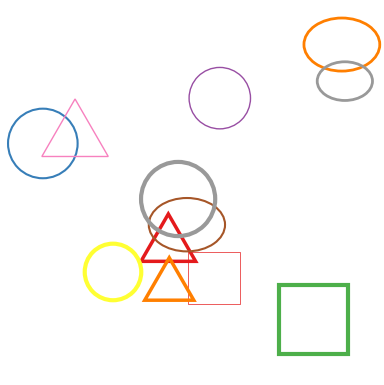[{"shape": "square", "thickness": 0.5, "radius": 0.34, "center": [0.555, 0.277]}, {"shape": "triangle", "thickness": 2.5, "radius": 0.41, "center": [0.437, 0.362]}, {"shape": "circle", "thickness": 1.5, "radius": 0.45, "center": [0.111, 0.627]}, {"shape": "square", "thickness": 3, "radius": 0.45, "center": [0.813, 0.17]}, {"shape": "circle", "thickness": 1, "radius": 0.4, "center": [0.571, 0.745]}, {"shape": "triangle", "thickness": 2.5, "radius": 0.37, "center": [0.44, 0.257]}, {"shape": "oval", "thickness": 2, "radius": 0.49, "center": [0.888, 0.884]}, {"shape": "circle", "thickness": 3, "radius": 0.37, "center": [0.293, 0.294]}, {"shape": "oval", "thickness": 1.5, "radius": 0.5, "center": [0.486, 0.416]}, {"shape": "triangle", "thickness": 1, "radius": 0.5, "center": [0.195, 0.643]}, {"shape": "circle", "thickness": 3, "radius": 0.48, "center": [0.463, 0.483]}, {"shape": "oval", "thickness": 2, "radius": 0.36, "center": [0.896, 0.789]}]